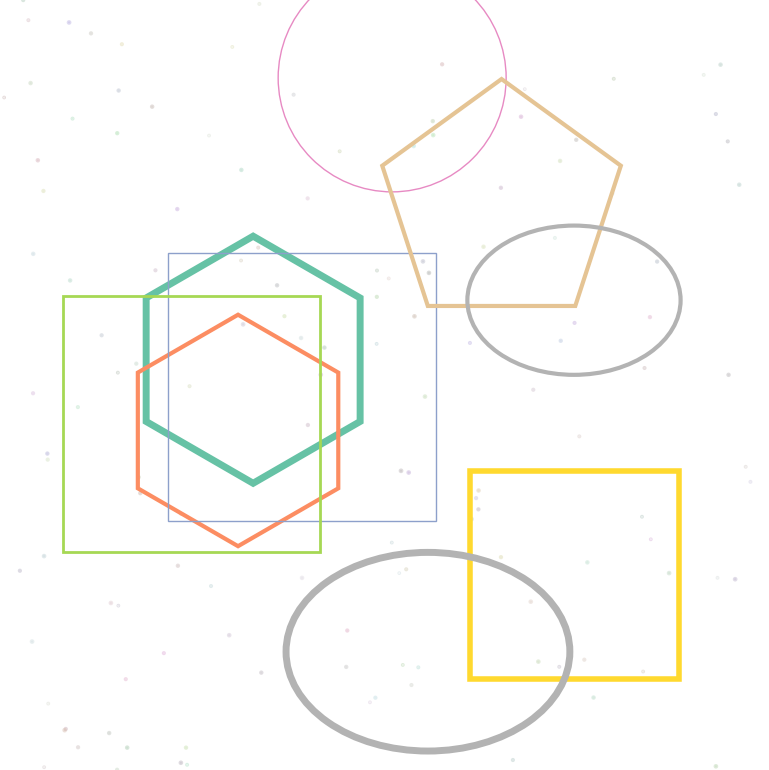[{"shape": "hexagon", "thickness": 2.5, "radius": 0.8, "center": [0.329, 0.533]}, {"shape": "hexagon", "thickness": 1.5, "radius": 0.75, "center": [0.309, 0.441]}, {"shape": "square", "thickness": 0.5, "radius": 0.87, "center": [0.392, 0.497]}, {"shape": "circle", "thickness": 0.5, "radius": 0.74, "center": [0.509, 0.899]}, {"shape": "square", "thickness": 1, "radius": 0.83, "center": [0.249, 0.449]}, {"shape": "square", "thickness": 2, "radius": 0.68, "center": [0.746, 0.253]}, {"shape": "pentagon", "thickness": 1.5, "radius": 0.81, "center": [0.651, 0.734]}, {"shape": "oval", "thickness": 2.5, "radius": 0.92, "center": [0.556, 0.154]}, {"shape": "oval", "thickness": 1.5, "radius": 0.69, "center": [0.745, 0.61]}]